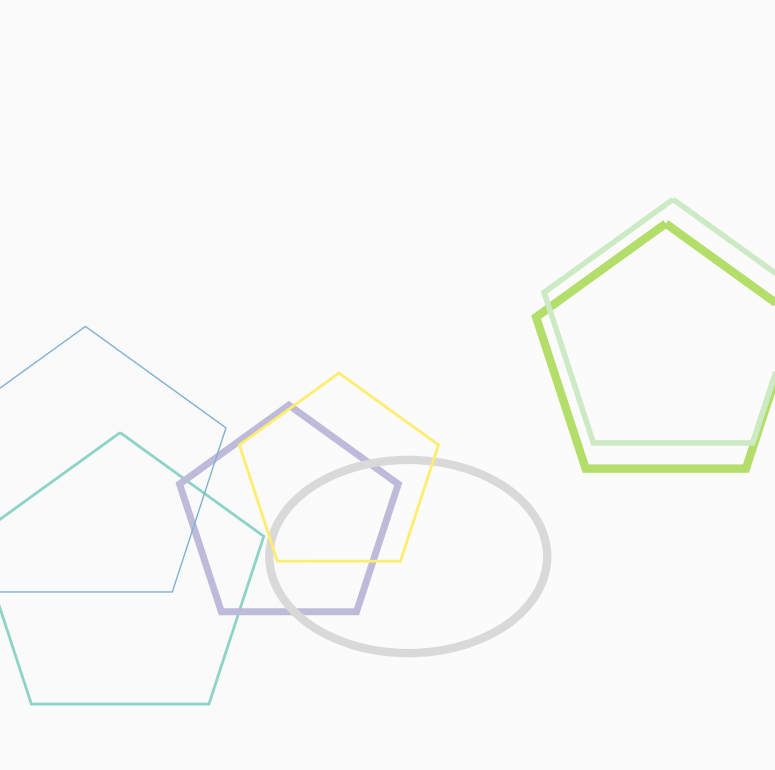[{"shape": "pentagon", "thickness": 1, "radius": 0.97, "center": [0.155, 0.243]}, {"shape": "pentagon", "thickness": 2.5, "radius": 0.74, "center": [0.373, 0.326]}, {"shape": "pentagon", "thickness": 0.5, "radius": 0.95, "center": [0.11, 0.385]}, {"shape": "pentagon", "thickness": 3, "radius": 0.88, "center": [0.859, 0.534]}, {"shape": "oval", "thickness": 3, "radius": 0.9, "center": [0.527, 0.277]}, {"shape": "pentagon", "thickness": 2, "radius": 0.87, "center": [0.868, 0.566]}, {"shape": "pentagon", "thickness": 1, "radius": 0.68, "center": [0.437, 0.38]}]